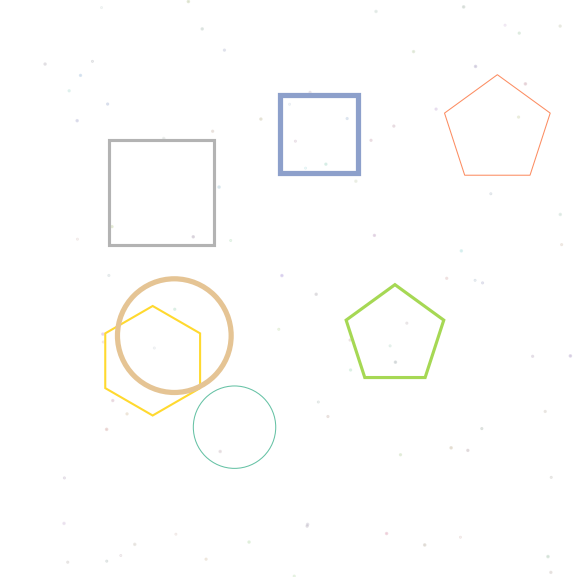[{"shape": "circle", "thickness": 0.5, "radius": 0.36, "center": [0.406, 0.259]}, {"shape": "pentagon", "thickness": 0.5, "radius": 0.48, "center": [0.861, 0.774]}, {"shape": "square", "thickness": 2.5, "radius": 0.34, "center": [0.552, 0.767]}, {"shape": "pentagon", "thickness": 1.5, "radius": 0.44, "center": [0.684, 0.417]}, {"shape": "hexagon", "thickness": 1, "radius": 0.47, "center": [0.264, 0.374]}, {"shape": "circle", "thickness": 2.5, "radius": 0.49, "center": [0.302, 0.418]}, {"shape": "square", "thickness": 1.5, "radius": 0.46, "center": [0.279, 0.665]}]